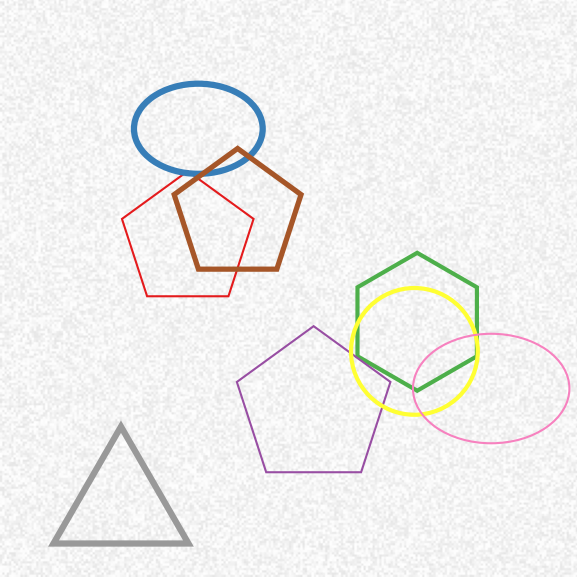[{"shape": "pentagon", "thickness": 1, "radius": 0.6, "center": [0.325, 0.583]}, {"shape": "oval", "thickness": 3, "radius": 0.56, "center": [0.343, 0.776]}, {"shape": "hexagon", "thickness": 2, "radius": 0.6, "center": [0.722, 0.442]}, {"shape": "pentagon", "thickness": 1, "radius": 0.7, "center": [0.543, 0.295]}, {"shape": "circle", "thickness": 2, "radius": 0.55, "center": [0.718, 0.391]}, {"shape": "pentagon", "thickness": 2.5, "radius": 0.58, "center": [0.411, 0.626]}, {"shape": "oval", "thickness": 1, "radius": 0.68, "center": [0.851, 0.326]}, {"shape": "triangle", "thickness": 3, "radius": 0.67, "center": [0.209, 0.125]}]